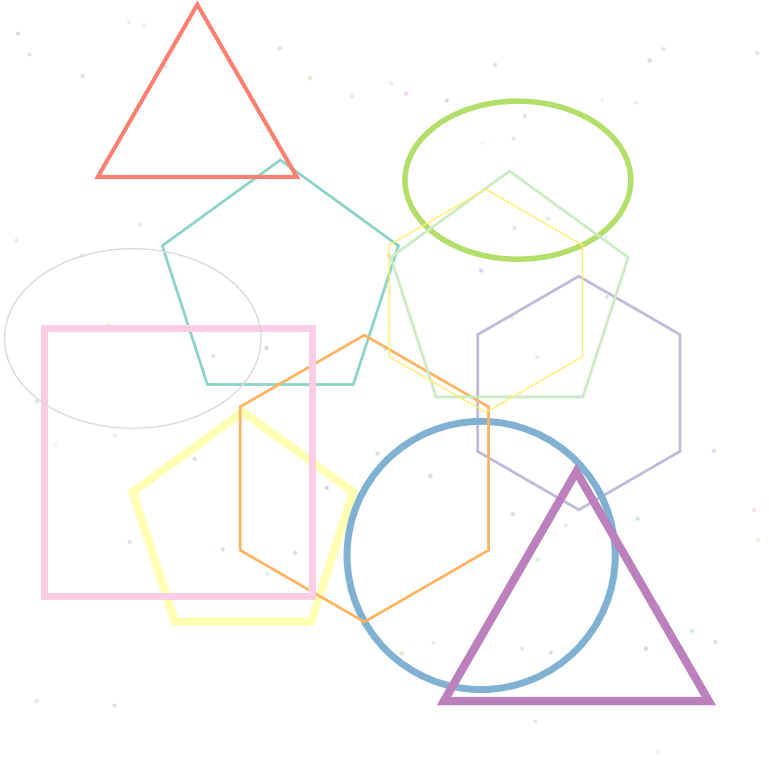[{"shape": "pentagon", "thickness": 1, "radius": 0.81, "center": [0.364, 0.631]}, {"shape": "pentagon", "thickness": 3, "radius": 0.75, "center": [0.316, 0.315]}, {"shape": "hexagon", "thickness": 1, "radius": 0.76, "center": [0.752, 0.49]}, {"shape": "triangle", "thickness": 1.5, "radius": 0.75, "center": [0.256, 0.845]}, {"shape": "circle", "thickness": 2.5, "radius": 0.87, "center": [0.625, 0.279]}, {"shape": "hexagon", "thickness": 1, "radius": 0.93, "center": [0.473, 0.379]}, {"shape": "oval", "thickness": 2, "radius": 0.73, "center": [0.673, 0.766]}, {"shape": "square", "thickness": 2.5, "radius": 0.87, "center": [0.231, 0.4]}, {"shape": "oval", "thickness": 0.5, "radius": 0.83, "center": [0.172, 0.56]}, {"shape": "triangle", "thickness": 3, "radius": 0.99, "center": [0.749, 0.189]}, {"shape": "pentagon", "thickness": 1, "radius": 0.81, "center": [0.662, 0.616]}, {"shape": "hexagon", "thickness": 0.5, "radius": 0.72, "center": [0.631, 0.609]}]